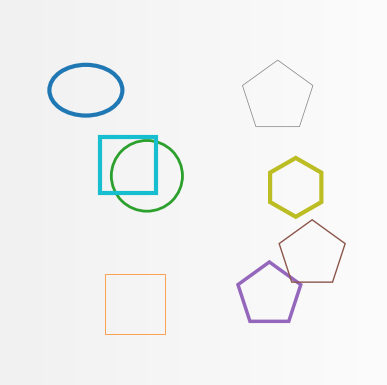[{"shape": "oval", "thickness": 3, "radius": 0.47, "center": [0.222, 0.766]}, {"shape": "square", "thickness": 0.5, "radius": 0.39, "center": [0.349, 0.21]}, {"shape": "circle", "thickness": 2, "radius": 0.46, "center": [0.379, 0.543]}, {"shape": "pentagon", "thickness": 2.5, "radius": 0.43, "center": [0.695, 0.234]}, {"shape": "pentagon", "thickness": 1, "radius": 0.45, "center": [0.806, 0.34]}, {"shape": "pentagon", "thickness": 0.5, "radius": 0.48, "center": [0.717, 0.748]}, {"shape": "hexagon", "thickness": 3, "radius": 0.38, "center": [0.763, 0.513]}, {"shape": "square", "thickness": 3, "radius": 0.36, "center": [0.331, 0.571]}]